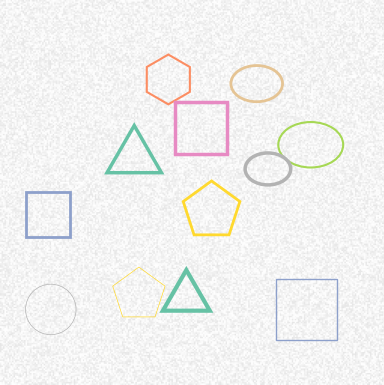[{"shape": "triangle", "thickness": 3, "radius": 0.35, "center": [0.484, 0.228]}, {"shape": "triangle", "thickness": 2.5, "radius": 0.41, "center": [0.349, 0.592]}, {"shape": "hexagon", "thickness": 1.5, "radius": 0.32, "center": [0.437, 0.794]}, {"shape": "square", "thickness": 2, "radius": 0.29, "center": [0.125, 0.443]}, {"shape": "square", "thickness": 1, "radius": 0.4, "center": [0.796, 0.197]}, {"shape": "square", "thickness": 2.5, "radius": 0.34, "center": [0.522, 0.668]}, {"shape": "oval", "thickness": 1.5, "radius": 0.42, "center": [0.807, 0.624]}, {"shape": "pentagon", "thickness": 0.5, "radius": 0.36, "center": [0.361, 0.235]}, {"shape": "pentagon", "thickness": 2, "radius": 0.39, "center": [0.549, 0.453]}, {"shape": "oval", "thickness": 2, "radius": 0.34, "center": [0.667, 0.783]}, {"shape": "circle", "thickness": 0.5, "radius": 0.33, "center": [0.132, 0.196]}, {"shape": "oval", "thickness": 2.5, "radius": 0.3, "center": [0.696, 0.561]}]